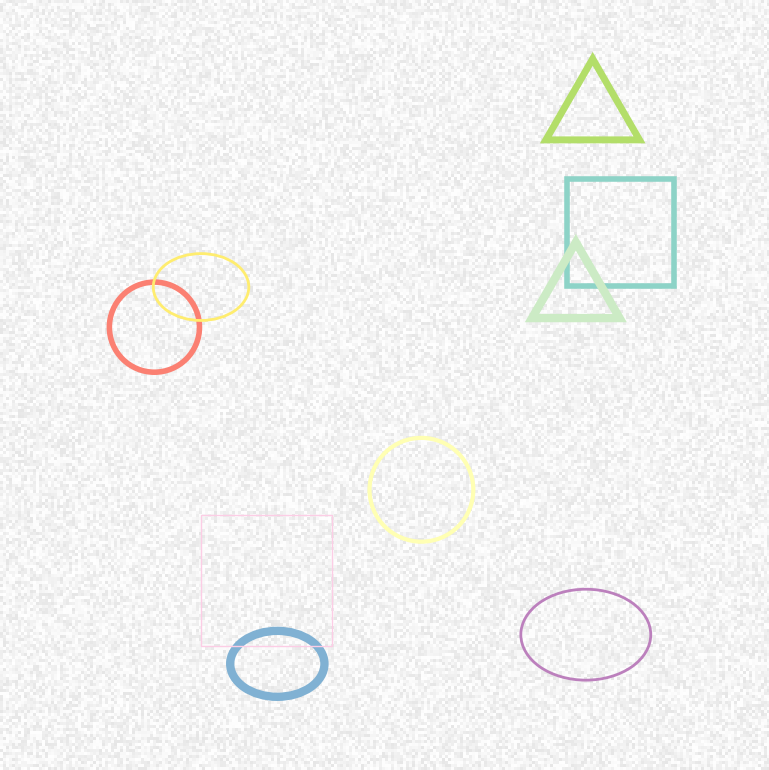[{"shape": "square", "thickness": 2, "radius": 0.35, "center": [0.806, 0.698]}, {"shape": "circle", "thickness": 1.5, "radius": 0.34, "center": [0.547, 0.364]}, {"shape": "circle", "thickness": 2, "radius": 0.29, "center": [0.201, 0.575]}, {"shape": "oval", "thickness": 3, "radius": 0.31, "center": [0.36, 0.138]}, {"shape": "triangle", "thickness": 2.5, "radius": 0.35, "center": [0.77, 0.853]}, {"shape": "square", "thickness": 0.5, "radius": 0.42, "center": [0.346, 0.246]}, {"shape": "oval", "thickness": 1, "radius": 0.42, "center": [0.761, 0.176]}, {"shape": "triangle", "thickness": 3, "radius": 0.33, "center": [0.748, 0.62]}, {"shape": "oval", "thickness": 1, "radius": 0.31, "center": [0.261, 0.627]}]